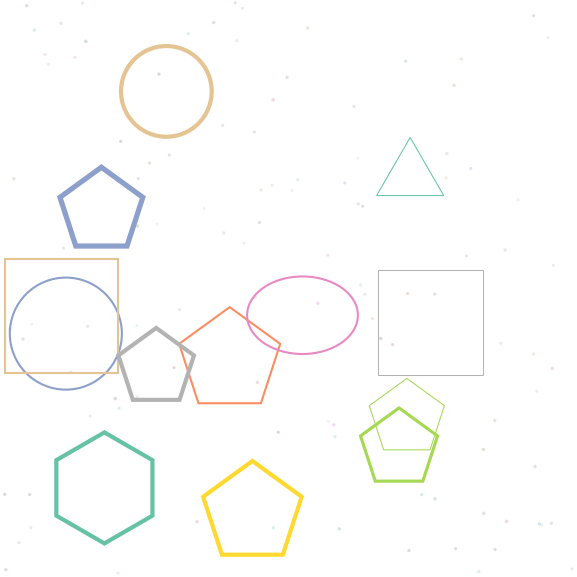[{"shape": "hexagon", "thickness": 2, "radius": 0.48, "center": [0.181, 0.154]}, {"shape": "triangle", "thickness": 0.5, "radius": 0.34, "center": [0.71, 0.694]}, {"shape": "pentagon", "thickness": 1, "radius": 0.46, "center": [0.398, 0.375]}, {"shape": "pentagon", "thickness": 2.5, "radius": 0.38, "center": [0.176, 0.634]}, {"shape": "circle", "thickness": 1, "radius": 0.49, "center": [0.114, 0.421]}, {"shape": "oval", "thickness": 1, "radius": 0.48, "center": [0.524, 0.453]}, {"shape": "pentagon", "thickness": 0.5, "radius": 0.34, "center": [0.704, 0.276]}, {"shape": "pentagon", "thickness": 1.5, "radius": 0.35, "center": [0.691, 0.223]}, {"shape": "pentagon", "thickness": 2, "radius": 0.45, "center": [0.437, 0.111]}, {"shape": "square", "thickness": 1, "radius": 0.49, "center": [0.106, 0.452]}, {"shape": "circle", "thickness": 2, "radius": 0.39, "center": [0.288, 0.841]}, {"shape": "pentagon", "thickness": 2, "radius": 0.34, "center": [0.27, 0.362]}, {"shape": "square", "thickness": 0.5, "radius": 0.45, "center": [0.746, 0.441]}]